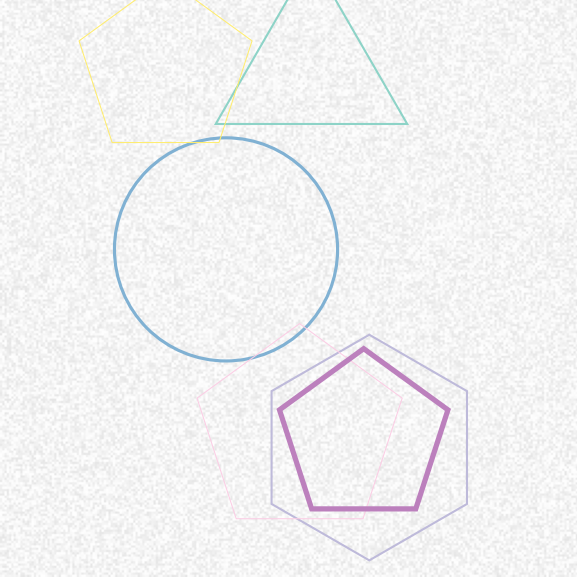[{"shape": "triangle", "thickness": 1, "radius": 0.96, "center": [0.539, 0.88]}, {"shape": "hexagon", "thickness": 1, "radius": 0.98, "center": [0.639, 0.224]}, {"shape": "circle", "thickness": 1.5, "radius": 0.97, "center": [0.391, 0.567]}, {"shape": "pentagon", "thickness": 0.5, "radius": 0.93, "center": [0.519, 0.252]}, {"shape": "pentagon", "thickness": 2.5, "radius": 0.77, "center": [0.63, 0.242]}, {"shape": "pentagon", "thickness": 0.5, "radius": 0.79, "center": [0.287, 0.88]}]